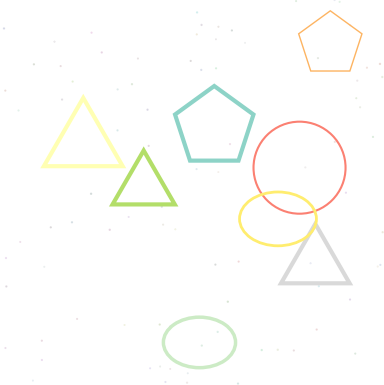[{"shape": "pentagon", "thickness": 3, "radius": 0.54, "center": [0.557, 0.669]}, {"shape": "triangle", "thickness": 3, "radius": 0.59, "center": [0.216, 0.627]}, {"shape": "circle", "thickness": 1.5, "radius": 0.6, "center": [0.778, 0.564]}, {"shape": "pentagon", "thickness": 1, "radius": 0.43, "center": [0.858, 0.885]}, {"shape": "triangle", "thickness": 3, "radius": 0.47, "center": [0.373, 0.516]}, {"shape": "triangle", "thickness": 3, "radius": 0.51, "center": [0.819, 0.316]}, {"shape": "oval", "thickness": 2.5, "radius": 0.47, "center": [0.518, 0.111]}, {"shape": "oval", "thickness": 2, "radius": 0.5, "center": [0.722, 0.431]}]